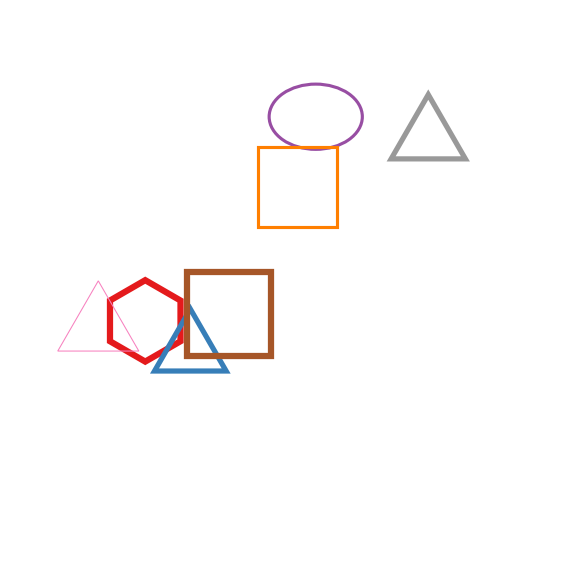[{"shape": "hexagon", "thickness": 3, "radius": 0.35, "center": [0.252, 0.443]}, {"shape": "triangle", "thickness": 2.5, "radius": 0.36, "center": [0.33, 0.392]}, {"shape": "oval", "thickness": 1.5, "radius": 0.4, "center": [0.547, 0.797]}, {"shape": "square", "thickness": 1.5, "radius": 0.34, "center": [0.515, 0.675]}, {"shape": "square", "thickness": 3, "radius": 0.36, "center": [0.396, 0.455]}, {"shape": "triangle", "thickness": 0.5, "radius": 0.41, "center": [0.17, 0.432]}, {"shape": "triangle", "thickness": 2.5, "radius": 0.37, "center": [0.742, 0.761]}]